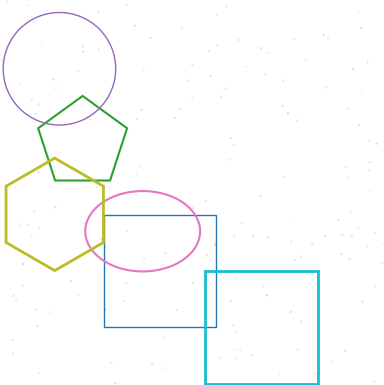[{"shape": "square", "thickness": 1, "radius": 0.73, "center": [0.415, 0.296]}, {"shape": "pentagon", "thickness": 1.5, "radius": 0.61, "center": [0.215, 0.629]}, {"shape": "circle", "thickness": 1, "radius": 0.73, "center": [0.154, 0.821]}, {"shape": "oval", "thickness": 1.5, "radius": 0.75, "center": [0.371, 0.399]}, {"shape": "hexagon", "thickness": 2, "radius": 0.73, "center": [0.142, 0.443]}, {"shape": "square", "thickness": 2, "radius": 0.73, "center": [0.68, 0.149]}]